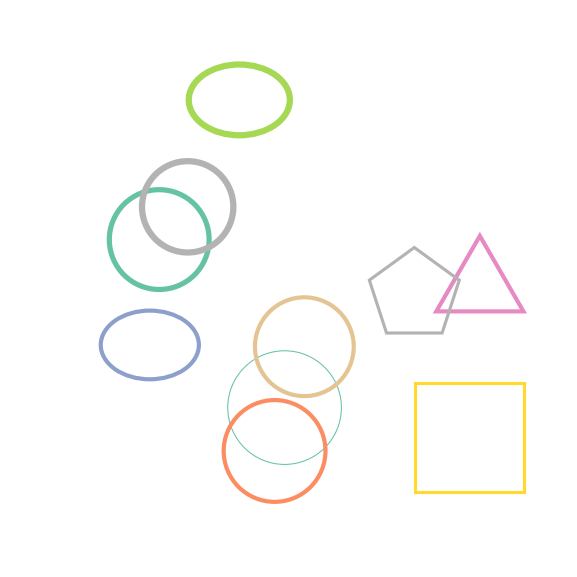[{"shape": "circle", "thickness": 2.5, "radius": 0.43, "center": [0.276, 0.584]}, {"shape": "circle", "thickness": 0.5, "radius": 0.49, "center": [0.493, 0.293]}, {"shape": "circle", "thickness": 2, "radius": 0.44, "center": [0.475, 0.218]}, {"shape": "oval", "thickness": 2, "radius": 0.42, "center": [0.259, 0.402]}, {"shape": "triangle", "thickness": 2, "radius": 0.44, "center": [0.831, 0.503]}, {"shape": "oval", "thickness": 3, "radius": 0.44, "center": [0.414, 0.826]}, {"shape": "square", "thickness": 1.5, "radius": 0.47, "center": [0.813, 0.242]}, {"shape": "circle", "thickness": 2, "radius": 0.43, "center": [0.527, 0.399]}, {"shape": "circle", "thickness": 3, "radius": 0.4, "center": [0.325, 0.641]}, {"shape": "pentagon", "thickness": 1.5, "radius": 0.41, "center": [0.717, 0.489]}]